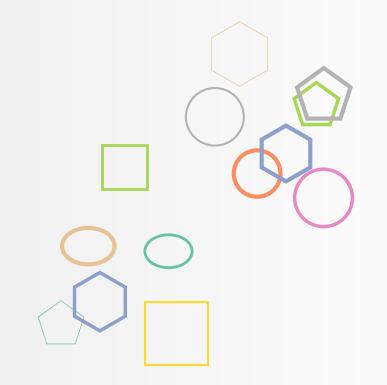[{"shape": "oval", "thickness": 2, "radius": 0.31, "center": [0.435, 0.347]}, {"shape": "pentagon", "thickness": 0.5, "radius": 0.31, "center": [0.158, 0.157]}, {"shape": "circle", "thickness": 3, "radius": 0.3, "center": [0.664, 0.549]}, {"shape": "hexagon", "thickness": 3, "radius": 0.36, "center": [0.738, 0.601]}, {"shape": "hexagon", "thickness": 2.5, "radius": 0.38, "center": [0.258, 0.216]}, {"shape": "circle", "thickness": 2.5, "radius": 0.37, "center": [0.835, 0.486]}, {"shape": "square", "thickness": 2, "radius": 0.29, "center": [0.321, 0.567]}, {"shape": "pentagon", "thickness": 2.5, "radius": 0.3, "center": [0.816, 0.725]}, {"shape": "square", "thickness": 1.5, "radius": 0.41, "center": [0.457, 0.133]}, {"shape": "hexagon", "thickness": 0.5, "radius": 0.42, "center": [0.618, 0.86]}, {"shape": "oval", "thickness": 3, "radius": 0.34, "center": [0.228, 0.361]}, {"shape": "circle", "thickness": 1.5, "radius": 0.37, "center": [0.555, 0.697]}, {"shape": "pentagon", "thickness": 3, "radius": 0.36, "center": [0.836, 0.751]}]